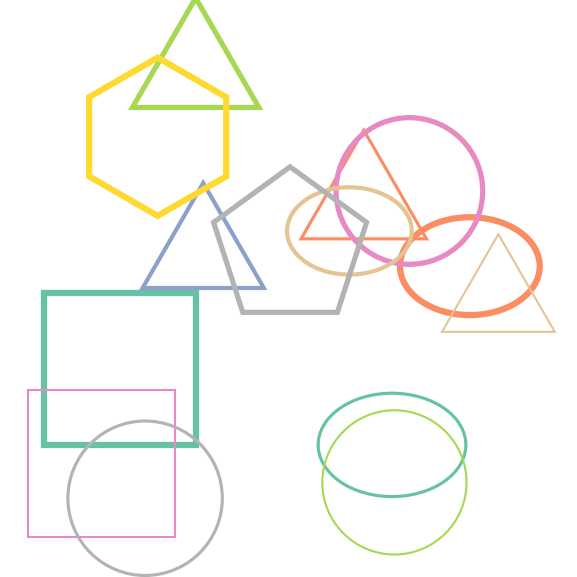[{"shape": "square", "thickness": 3, "radius": 0.66, "center": [0.208, 0.36]}, {"shape": "oval", "thickness": 1.5, "radius": 0.64, "center": [0.679, 0.229]}, {"shape": "triangle", "thickness": 1.5, "radius": 0.63, "center": [0.63, 0.648]}, {"shape": "oval", "thickness": 3, "radius": 0.61, "center": [0.814, 0.538]}, {"shape": "triangle", "thickness": 2, "radius": 0.61, "center": [0.352, 0.561]}, {"shape": "square", "thickness": 1, "radius": 0.64, "center": [0.176, 0.197]}, {"shape": "circle", "thickness": 2.5, "radius": 0.63, "center": [0.709, 0.668]}, {"shape": "circle", "thickness": 1, "radius": 0.62, "center": [0.683, 0.164]}, {"shape": "triangle", "thickness": 2.5, "radius": 0.63, "center": [0.339, 0.876]}, {"shape": "hexagon", "thickness": 3, "radius": 0.69, "center": [0.273, 0.762]}, {"shape": "triangle", "thickness": 1, "radius": 0.56, "center": [0.863, 0.481]}, {"shape": "oval", "thickness": 2, "radius": 0.54, "center": [0.605, 0.599]}, {"shape": "circle", "thickness": 1.5, "radius": 0.67, "center": [0.251, 0.136]}, {"shape": "pentagon", "thickness": 2.5, "radius": 0.7, "center": [0.502, 0.571]}]